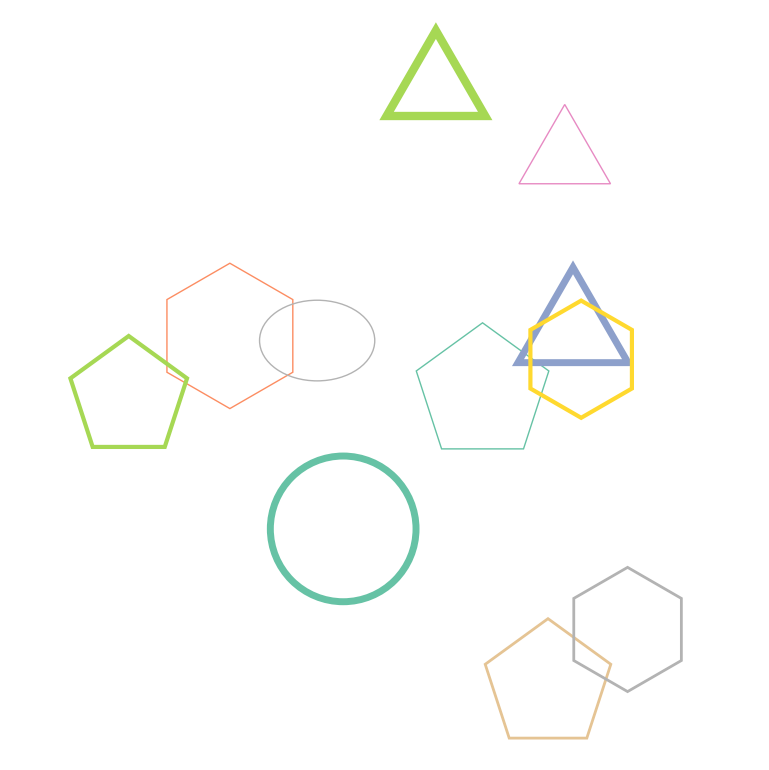[{"shape": "circle", "thickness": 2.5, "radius": 0.47, "center": [0.446, 0.313]}, {"shape": "pentagon", "thickness": 0.5, "radius": 0.45, "center": [0.627, 0.49]}, {"shape": "hexagon", "thickness": 0.5, "radius": 0.47, "center": [0.299, 0.564]}, {"shape": "triangle", "thickness": 2.5, "radius": 0.41, "center": [0.744, 0.57]}, {"shape": "triangle", "thickness": 0.5, "radius": 0.34, "center": [0.733, 0.796]}, {"shape": "triangle", "thickness": 3, "radius": 0.37, "center": [0.566, 0.886]}, {"shape": "pentagon", "thickness": 1.5, "radius": 0.4, "center": [0.167, 0.484]}, {"shape": "hexagon", "thickness": 1.5, "radius": 0.38, "center": [0.755, 0.533]}, {"shape": "pentagon", "thickness": 1, "radius": 0.43, "center": [0.712, 0.111]}, {"shape": "oval", "thickness": 0.5, "radius": 0.37, "center": [0.412, 0.558]}, {"shape": "hexagon", "thickness": 1, "radius": 0.4, "center": [0.815, 0.183]}]